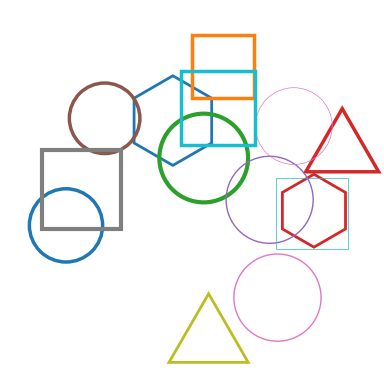[{"shape": "hexagon", "thickness": 2, "radius": 0.58, "center": [0.449, 0.687]}, {"shape": "circle", "thickness": 2.5, "radius": 0.48, "center": [0.171, 0.415]}, {"shape": "square", "thickness": 2.5, "radius": 0.4, "center": [0.579, 0.827]}, {"shape": "circle", "thickness": 3, "radius": 0.58, "center": [0.529, 0.59]}, {"shape": "hexagon", "thickness": 2, "radius": 0.47, "center": [0.815, 0.453]}, {"shape": "triangle", "thickness": 2.5, "radius": 0.55, "center": [0.889, 0.608]}, {"shape": "circle", "thickness": 1, "radius": 0.57, "center": [0.7, 0.481]}, {"shape": "circle", "thickness": 2.5, "radius": 0.46, "center": [0.272, 0.693]}, {"shape": "circle", "thickness": 1, "radius": 0.57, "center": [0.721, 0.227]}, {"shape": "circle", "thickness": 0.5, "radius": 0.5, "center": [0.763, 0.672]}, {"shape": "square", "thickness": 3, "radius": 0.51, "center": [0.21, 0.508]}, {"shape": "triangle", "thickness": 2, "radius": 0.59, "center": [0.542, 0.118]}, {"shape": "square", "thickness": 0.5, "radius": 0.47, "center": [0.809, 0.445]}, {"shape": "square", "thickness": 2.5, "radius": 0.48, "center": [0.567, 0.72]}]